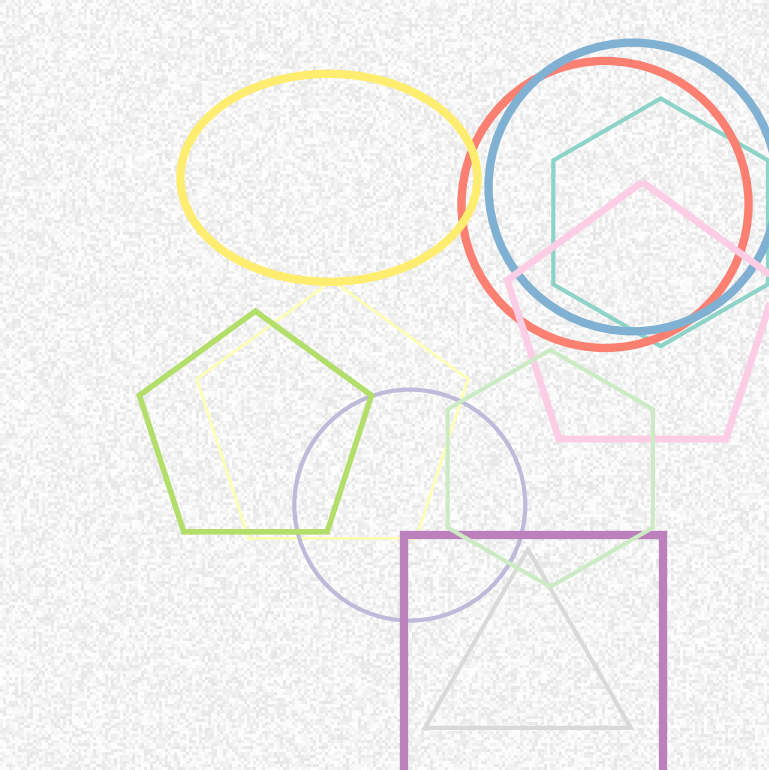[{"shape": "hexagon", "thickness": 1.5, "radius": 0.8, "center": [0.858, 0.711]}, {"shape": "pentagon", "thickness": 1, "radius": 0.93, "center": [0.432, 0.451]}, {"shape": "circle", "thickness": 1.5, "radius": 0.75, "center": [0.532, 0.344]}, {"shape": "circle", "thickness": 3, "radius": 0.93, "center": [0.786, 0.734]}, {"shape": "circle", "thickness": 3, "radius": 0.94, "center": [0.822, 0.757]}, {"shape": "pentagon", "thickness": 2, "radius": 0.79, "center": [0.332, 0.438]}, {"shape": "pentagon", "thickness": 2.5, "radius": 0.92, "center": [0.834, 0.579]}, {"shape": "triangle", "thickness": 1.5, "radius": 0.77, "center": [0.686, 0.132]}, {"shape": "square", "thickness": 3, "radius": 0.84, "center": [0.693, 0.138]}, {"shape": "hexagon", "thickness": 1.5, "radius": 0.77, "center": [0.715, 0.392]}, {"shape": "oval", "thickness": 3, "radius": 0.96, "center": [0.427, 0.769]}]